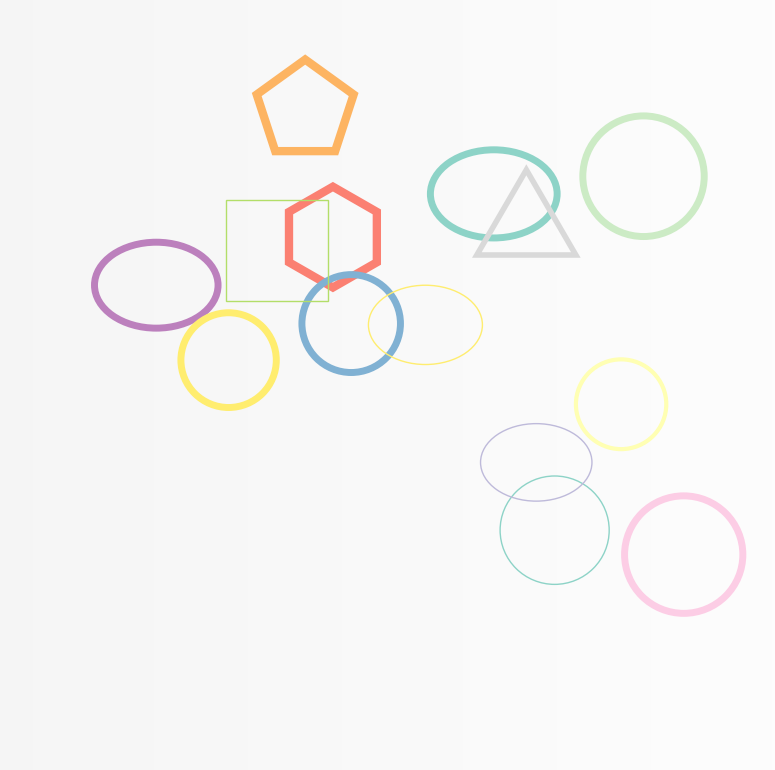[{"shape": "circle", "thickness": 0.5, "radius": 0.35, "center": [0.716, 0.311]}, {"shape": "oval", "thickness": 2.5, "radius": 0.41, "center": [0.637, 0.748]}, {"shape": "circle", "thickness": 1.5, "radius": 0.29, "center": [0.801, 0.475]}, {"shape": "oval", "thickness": 0.5, "radius": 0.36, "center": [0.692, 0.4]}, {"shape": "hexagon", "thickness": 3, "radius": 0.33, "center": [0.43, 0.692]}, {"shape": "circle", "thickness": 2.5, "radius": 0.32, "center": [0.453, 0.58]}, {"shape": "pentagon", "thickness": 3, "radius": 0.33, "center": [0.394, 0.857]}, {"shape": "square", "thickness": 0.5, "radius": 0.33, "center": [0.357, 0.675]}, {"shape": "circle", "thickness": 2.5, "radius": 0.38, "center": [0.882, 0.28]}, {"shape": "triangle", "thickness": 2, "radius": 0.37, "center": [0.679, 0.706]}, {"shape": "oval", "thickness": 2.5, "radius": 0.4, "center": [0.202, 0.63]}, {"shape": "circle", "thickness": 2.5, "radius": 0.39, "center": [0.83, 0.771]}, {"shape": "oval", "thickness": 0.5, "radius": 0.37, "center": [0.549, 0.578]}, {"shape": "circle", "thickness": 2.5, "radius": 0.31, "center": [0.295, 0.532]}]